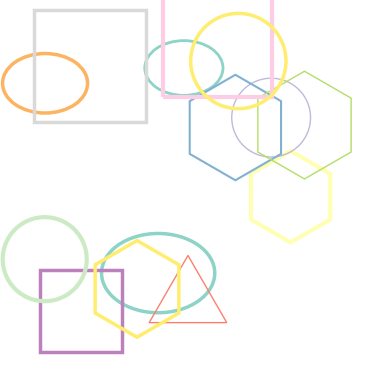[{"shape": "oval", "thickness": 2.5, "radius": 0.74, "center": [0.411, 0.291]}, {"shape": "oval", "thickness": 2, "radius": 0.51, "center": [0.478, 0.823]}, {"shape": "hexagon", "thickness": 3, "radius": 0.59, "center": [0.755, 0.489]}, {"shape": "circle", "thickness": 1, "radius": 0.51, "center": [0.704, 0.695]}, {"shape": "triangle", "thickness": 1, "radius": 0.58, "center": [0.488, 0.22]}, {"shape": "hexagon", "thickness": 1.5, "radius": 0.68, "center": [0.611, 0.669]}, {"shape": "oval", "thickness": 2.5, "radius": 0.55, "center": [0.117, 0.784]}, {"shape": "hexagon", "thickness": 1, "radius": 0.7, "center": [0.791, 0.675]}, {"shape": "square", "thickness": 3, "radius": 0.7, "center": [0.565, 0.888]}, {"shape": "square", "thickness": 2.5, "radius": 0.73, "center": [0.234, 0.829]}, {"shape": "square", "thickness": 2.5, "radius": 0.53, "center": [0.21, 0.192]}, {"shape": "circle", "thickness": 3, "radius": 0.55, "center": [0.116, 0.327]}, {"shape": "hexagon", "thickness": 2.5, "radius": 0.63, "center": [0.356, 0.25]}, {"shape": "circle", "thickness": 2.5, "radius": 0.62, "center": [0.619, 0.841]}]